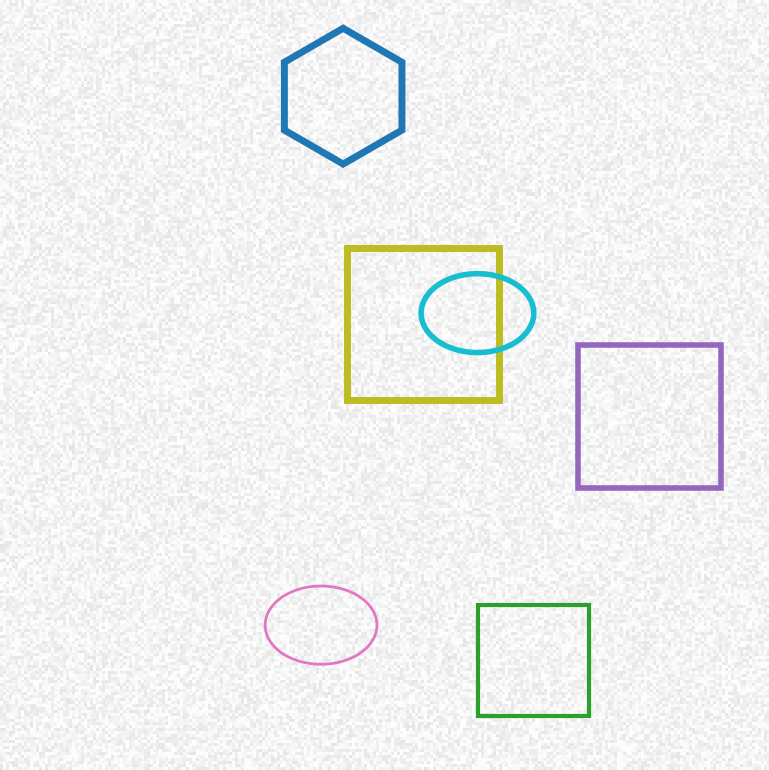[{"shape": "hexagon", "thickness": 2.5, "radius": 0.44, "center": [0.446, 0.875]}, {"shape": "square", "thickness": 1.5, "radius": 0.36, "center": [0.693, 0.142]}, {"shape": "square", "thickness": 2, "radius": 0.47, "center": [0.844, 0.459]}, {"shape": "oval", "thickness": 1, "radius": 0.36, "center": [0.417, 0.188]}, {"shape": "square", "thickness": 2.5, "radius": 0.49, "center": [0.549, 0.579]}, {"shape": "oval", "thickness": 2, "radius": 0.37, "center": [0.62, 0.593]}]